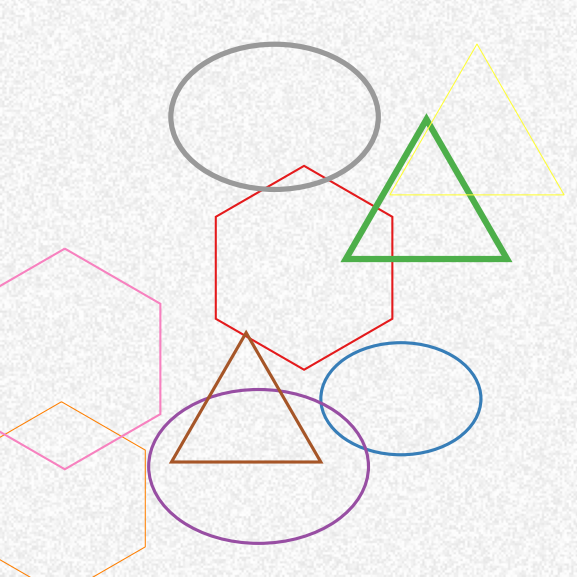[{"shape": "hexagon", "thickness": 1, "radius": 0.88, "center": [0.527, 0.535]}, {"shape": "oval", "thickness": 1.5, "radius": 0.69, "center": [0.694, 0.309]}, {"shape": "triangle", "thickness": 3, "radius": 0.81, "center": [0.739, 0.631]}, {"shape": "oval", "thickness": 1.5, "radius": 0.95, "center": [0.448, 0.191]}, {"shape": "hexagon", "thickness": 0.5, "radius": 0.84, "center": [0.106, 0.136]}, {"shape": "triangle", "thickness": 0.5, "radius": 0.87, "center": [0.826, 0.749]}, {"shape": "triangle", "thickness": 1.5, "radius": 0.75, "center": [0.426, 0.274]}, {"shape": "hexagon", "thickness": 1, "radius": 0.96, "center": [0.112, 0.378]}, {"shape": "oval", "thickness": 2.5, "radius": 0.9, "center": [0.475, 0.797]}]